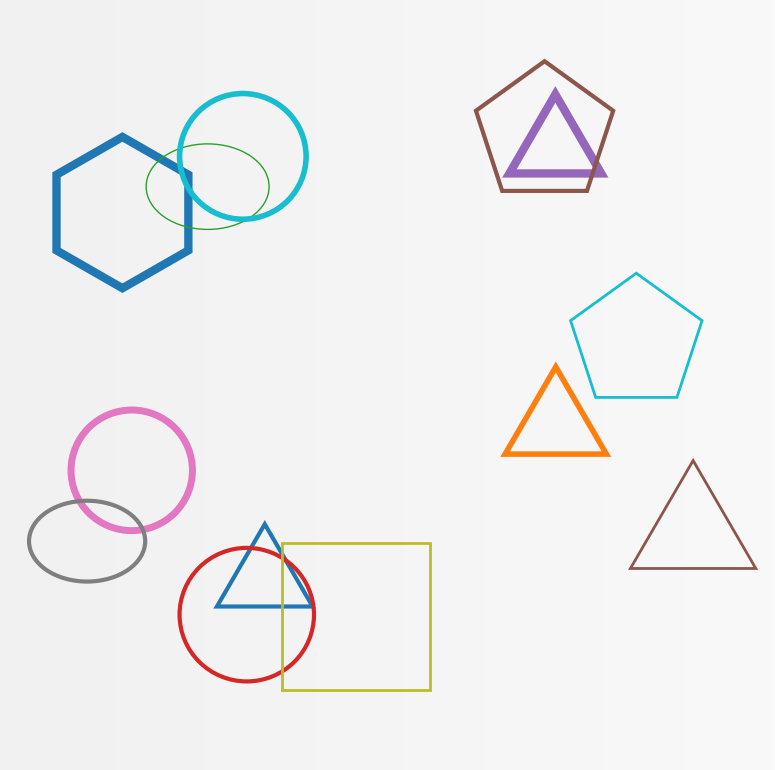[{"shape": "triangle", "thickness": 1.5, "radius": 0.36, "center": [0.342, 0.248]}, {"shape": "hexagon", "thickness": 3, "radius": 0.49, "center": [0.158, 0.724]}, {"shape": "triangle", "thickness": 2, "radius": 0.38, "center": [0.717, 0.448]}, {"shape": "oval", "thickness": 0.5, "radius": 0.4, "center": [0.268, 0.758]}, {"shape": "circle", "thickness": 1.5, "radius": 0.43, "center": [0.318, 0.202]}, {"shape": "triangle", "thickness": 3, "radius": 0.34, "center": [0.717, 0.809]}, {"shape": "triangle", "thickness": 1, "radius": 0.47, "center": [0.894, 0.308]}, {"shape": "pentagon", "thickness": 1.5, "radius": 0.47, "center": [0.703, 0.827]}, {"shape": "circle", "thickness": 2.5, "radius": 0.39, "center": [0.17, 0.389]}, {"shape": "oval", "thickness": 1.5, "radius": 0.37, "center": [0.112, 0.297]}, {"shape": "square", "thickness": 1, "radius": 0.48, "center": [0.46, 0.199]}, {"shape": "pentagon", "thickness": 1, "radius": 0.45, "center": [0.821, 0.556]}, {"shape": "circle", "thickness": 2, "radius": 0.41, "center": [0.313, 0.797]}]